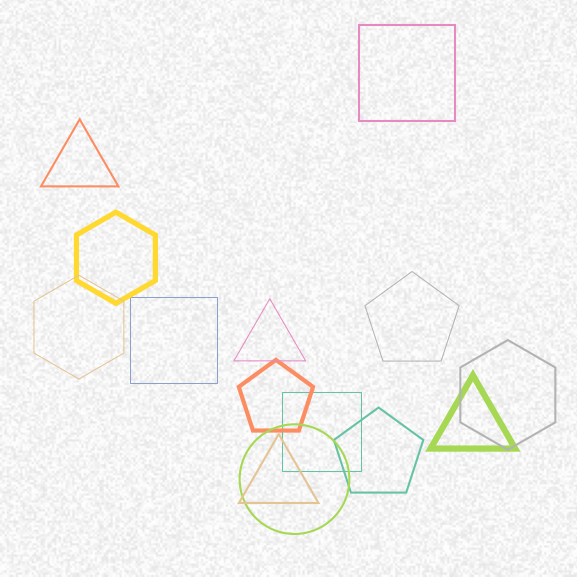[{"shape": "square", "thickness": 0.5, "radius": 0.34, "center": [0.557, 0.252]}, {"shape": "pentagon", "thickness": 1, "radius": 0.41, "center": [0.656, 0.212]}, {"shape": "triangle", "thickness": 1, "radius": 0.39, "center": [0.138, 0.715]}, {"shape": "pentagon", "thickness": 2, "radius": 0.34, "center": [0.478, 0.308]}, {"shape": "square", "thickness": 0.5, "radius": 0.37, "center": [0.301, 0.411]}, {"shape": "square", "thickness": 1, "radius": 0.41, "center": [0.705, 0.872]}, {"shape": "triangle", "thickness": 0.5, "radius": 0.36, "center": [0.467, 0.41]}, {"shape": "circle", "thickness": 1, "radius": 0.47, "center": [0.51, 0.169]}, {"shape": "triangle", "thickness": 3, "radius": 0.42, "center": [0.819, 0.265]}, {"shape": "hexagon", "thickness": 2.5, "radius": 0.39, "center": [0.201, 0.553]}, {"shape": "hexagon", "thickness": 0.5, "radius": 0.45, "center": [0.137, 0.433]}, {"shape": "triangle", "thickness": 1, "radius": 0.4, "center": [0.483, 0.168]}, {"shape": "pentagon", "thickness": 0.5, "radius": 0.43, "center": [0.714, 0.443]}, {"shape": "hexagon", "thickness": 1, "radius": 0.48, "center": [0.879, 0.315]}]